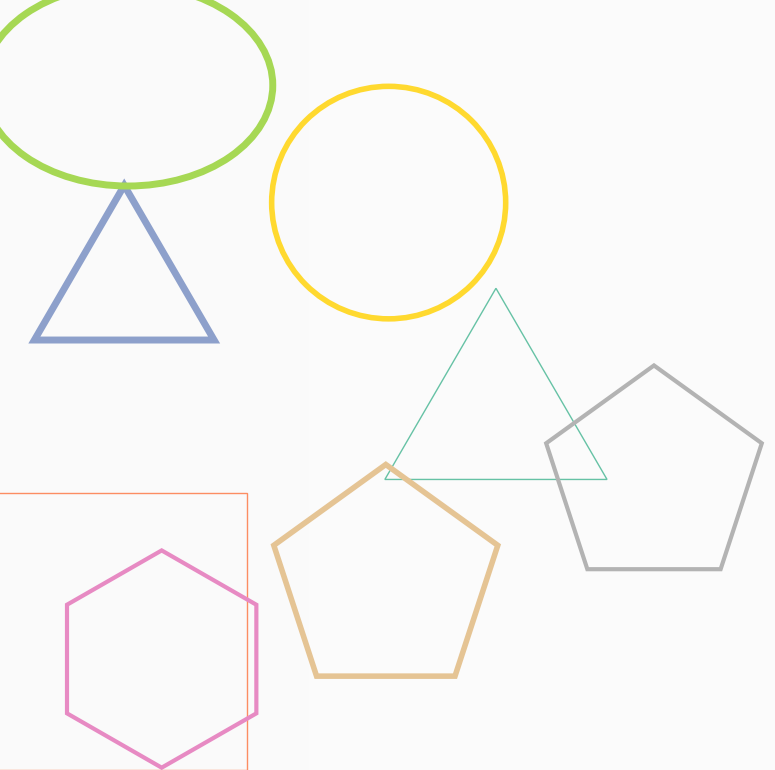[{"shape": "triangle", "thickness": 0.5, "radius": 0.83, "center": [0.64, 0.46]}, {"shape": "square", "thickness": 0.5, "radius": 0.9, "center": [0.139, 0.18]}, {"shape": "triangle", "thickness": 2.5, "radius": 0.67, "center": [0.16, 0.625]}, {"shape": "hexagon", "thickness": 1.5, "radius": 0.71, "center": [0.209, 0.144]}, {"shape": "oval", "thickness": 2.5, "radius": 0.93, "center": [0.165, 0.889]}, {"shape": "circle", "thickness": 2, "radius": 0.75, "center": [0.502, 0.737]}, {"shape": "pentagon", "thickness": 2, "radius": 0.76, "center": [0.498, 0.245]}, {"shape": "pentagon", "thickness": 1.5, "radius": 0.73, "center": [0.844, 0.379]}]